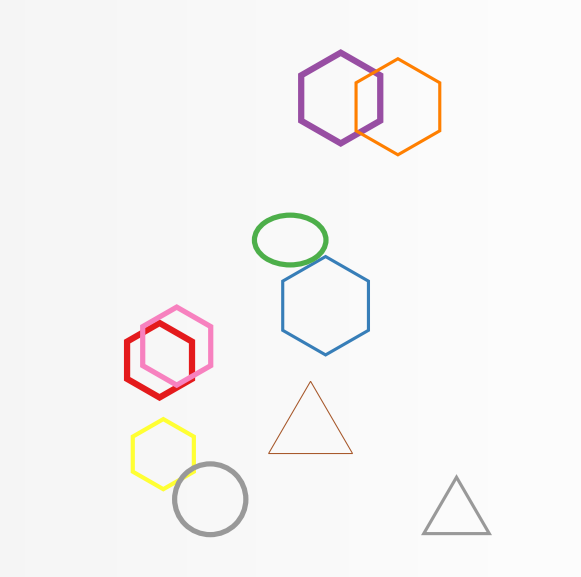[{"shape": "hexagon", "thickness": 3, "radius": 0.32, "center": [0.274, 0.375]}, {"shape": "hexagon", "thickness": 1.5, "radius": 0.43, "center": [0.56, 0.47]}, {"shape": "oval", "thickness": 2.5, "radius": 0.31, "center": [0.499, 0.583]}, {"shape": "hexagon", "thickness": 3, "radius": 0.39, "center": [0.586, 0.829]}, {"shape": "hexagon", "thickness": 1.5, "radius": 0.42, "center": [0.685, 0.814]}, {"shape": "hexagon", "thickness": 2, "radius": 0.3, "center": [0.281, 0.213]}, {"shape": "triangle", "thickness": 0.5, "radius": 0.42, "center": [0.534, 0.255]}, {"shape": "hexagon", "thickness": 2.5, "radius": 0.34, "center": [0.304, 0.4]}, {"shape": "triangle", "thickness": 1.5, "radius": 0.33, "center": [0.785, 0.108]}, {"shape": "circle", "thickness": 2.5, "radius": 0.31, "center": [0.362, 0.135]}]